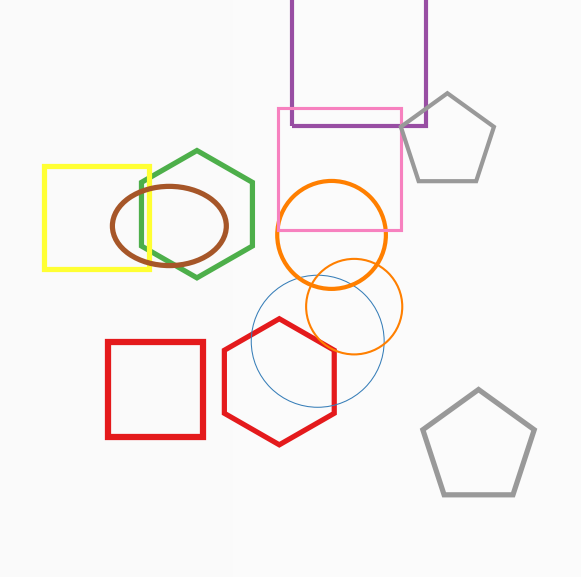[{"shape": "hexagon", "thickness": 2.5, "radius": 0.55, "center": [0.481, 0.338]}, {"shape": "square", "thickness": 3, "radius": 0.41, "center": [0.268, 0.325]}, {"shape": "circle", "thickness": 0.5, "radius": 0.57, "center": [0.547, 0.408]}, {"shape": "hexagon", "thickness": 2.5, "radius": 0.55, "center": [0.339, 0.628]}, {"shape": "square", "thickness": 2, "radius": 0.58, "center": [0.617, 0.896]}, {"shape": "circle", "thickness": 2, "radius": 0.47, "center": [0.57, 0.592]}, {"shape": "circle", "thickness": 1, "radius": 0.41, "center": [0.609, 0.468]}, {"shape": "square", "thickness": 2.5, "radius": 0.45, "center": [0.166, 0.623]}, {"shape": "oval", "thickness": 2.5, "radius": 0.49, "center": [0.291, 0.608]}, {"shape": "square", "thickness": 1.5, "radius": 0.53, "center": [0.584, 0.707]}, {"shape": "pentagon", "thickness": 2, "radius": 0.42, "center": [0.77, 0.754]}, {"shape": "pentagon", "thickness": 2.5, "radius": 0.5, "center": [0.823, 0.224]}]